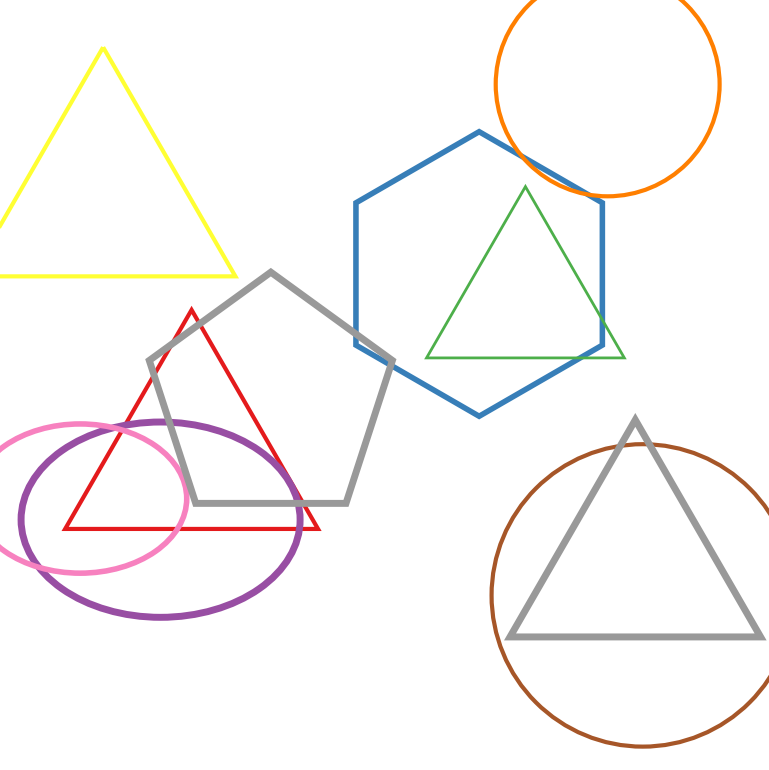[{"shape": "triangle", "thickness": 1.5, "radius": 0.95, "center": [0.249, 0.408]}, {"shape": "hexagon", "thickness": 2, "radius": 0.92, "center": [0.622, 0.644]}, {"shape": "triangle", "thickness": 1, "radius": 0.74, "center": [0.682, 0.609]}, {"shape": "oval", "thickness": 2.5, "radius": 0.91, "center": [0.209, 0.325]}, {"shape": "circle", "thickness": 1.5, "radius": 0.73, "center": [0.789, 0.89]}, {"shape": "triangle", "thickness": 1.5, "radius": 0.99, "center": [0.134, 0.74]}, {"shape": "circle", "thickness": 1.5, "radius": 0.98, "center": [0.835, 0.227]}, {"shape": "oval", "thickness": 2, "radius": 0.69, "center": [0.104, 0.353]}, {"shape": "pentagon", "thickness": 2.5, "radius": 0.83, "center": [0.352, 0.481]}, {"shape": "triangle", "thickness": 2.5, "radius": 0.94, "center": [0.825, 0.267]}]